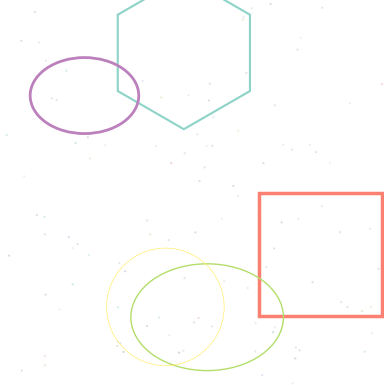[{"shape": "hexagon", "thickness": 1.5, "radius": 0.99, "center": [0.478, 0.863]}, {"shape": "square", "thickness": 2.5, "radius": 0.8, "center": [0.832, 0.339]}, {"shape": "oval", "thickness": 1, "radius": 0.99, "center": [0.538, 0.176]}, {"shape": "oval", "thickness": 2, "radius": 0.71, "center": [0.219, 0.752]}, {"shape": "circle", "thickness": 0.5, "radius": 0.76, "center": [0.43, 0.203]}]